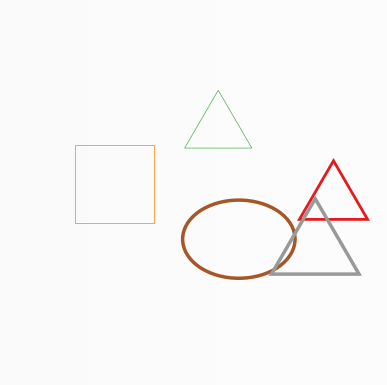[{"shape": "triangle", "thickness": 2, "radius": 0.51, "center": [0.861, 0.481]}, {"shape": "triangle", "thickness": 0.5, "radius": 0.5, "center": [0.563, 0.665]}, {"shape": "square", "thickness": 0.5, "radius": 0.51, "center": [0.295, 0.522]}, {"shape": "oval", "thickness": 2.5, "radius": 0.73, "center": [0.616, 0.379]}, {"shape": "triangle", "thickness": 2.5, "radius": 0.65, "center": [0.814, 0.353]}]